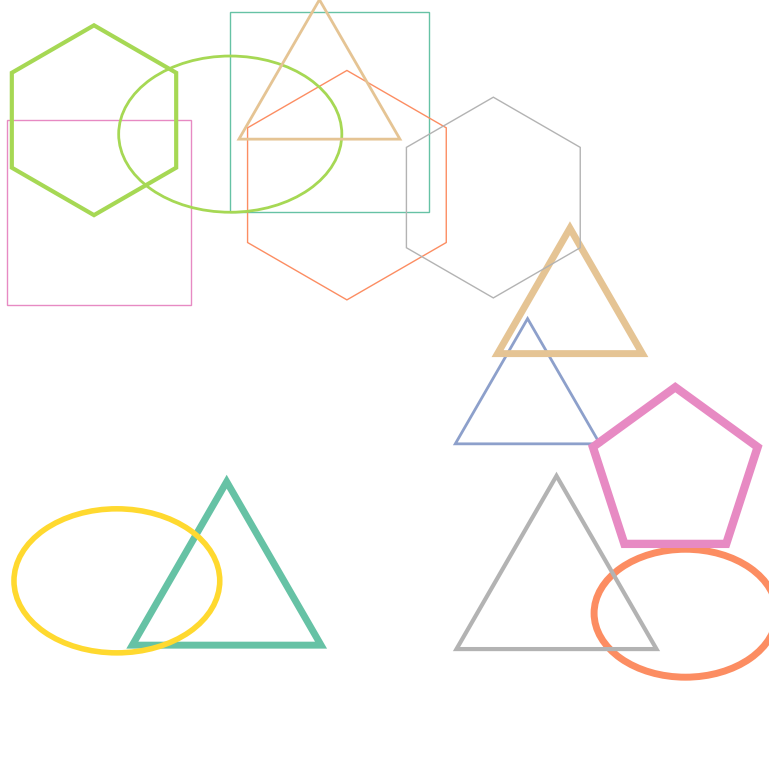[{"shape": "triangle", "thickness": 2.5, "radius": 0.71, "center": [0.294, 0.233]}, {"shape": "square", "thickness": 0.5, "radius": 0.65, "center": [0.428, 0.855]}, {"shape": "oval", "thickness": 2.5, "radius": 0.59, "center": [0.89, 0.204]}, {"shape": "hexagon", "thickness": 0.5, "radius": 0.74, "center": [0.451, 0.76]}, {"shape": "triangle", "thickness": 1, "radius": 0.54, "center": [0.685, 0.478]}, {"shape": "pentagon", "thickness": 3, "radius": 0.56, "center": [0.877, 0.385]}, {"shape": "square", "thickness": 0.5, "radius": 0.6, "center": [0.128, 0.724]}, {"shape": "oval", "thickness": 1, "radius": 0.72, "center": [0.299, 0.826]}, {"shape": "hexagon", "thickness": 1.5, "radius": 0.62, "center": [0.122, 0.844]}, {"shape": "oval", "thickness": 2, "radius": 0.67, "center": [0.152, 0.246]}, {"shape": "triangle", "thickness": 1, "radius": 0.6, "center": [0.415, 0.88]}, {"shape": "triangle", "thickness": 2.5, "radius": 0.54, "center": [0.74, 0.595]}, {"shape": "hexagon", "thickness": 0.5, "radius": 0.65, "center": [0.641, 0.743]}, {"shape": "triangle", "thickness": 1.5, "radius": 0.75, "center": [0.723, 0.232]}]